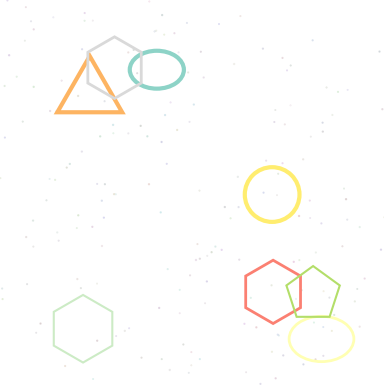[{"shape": "oval", "thickness": 3, "radius": 0.35, "center": [0.407, 0.819]}, {"shape": "oval", "thickness": 2, "radius": 0.42, "center": [0.835, 0.12]}, {"shape": "hexagon", "thickness": 2, "radius": 0.41, "center": [0.709, 0.242]}, {"shape": "triangle", "thickness": 3, "radius": 0.49, "center": [0.233, 0.757]}, {"shape": "pentagon", "thickness": 1.5, "radius": 0.36, "center": [0.813, 0.236]}, {"shape": "hexagon", "thickness": 2, "radius": 0.4, "center": [0.298, 0.824]}, {"shape": "hexagon", "thickness": 1.5, "radius": 0.44, "center": [0.216, 0.146]}, {"shape": "circle", "thickness": 3, "radius": 0.36, "center": [0.707, 0.495]}]